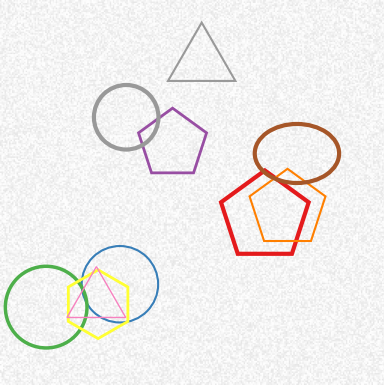[{"shape": "pentagon", "thickness": 3, "radius": 0.6, "center": [0.688, 0.438]}, {"shape": "circle", "thickness": 1.5, "radius": 0.5, "center": [0.312, 0.262]}, {"shape": "circle", "thickness": 2.5, "radius": 0.53, "center": [0.12, 0.202]}, {"shape": "pentagon", "thickness": 2, "radius": 0.46, "center": [0.448, 0.626]}, {"shape": "pentagon", "thickness": 1.5, "radius": 0.52, "center": [0.747, 0.458]}, {"shape": "hexagon", "thickness": 2, "radius": 0.45, "center": [0.255, 0.21]}, {"shape": "oval", "thickness": 3, "radius": 0.55, "center": [0.771, 0.601]}, {"shape": "triangle", "thickness": 1, "radius": 0.44, "center": [0.25, 0.219]}, {"shape": "triangle", "thickness": 1.5, "radius": 0.51, "center": [0.524, 0.84]}, {"shape": "circle", "thickness": 3, "radius": 0.42, "center": [0.328, 0.695]}]